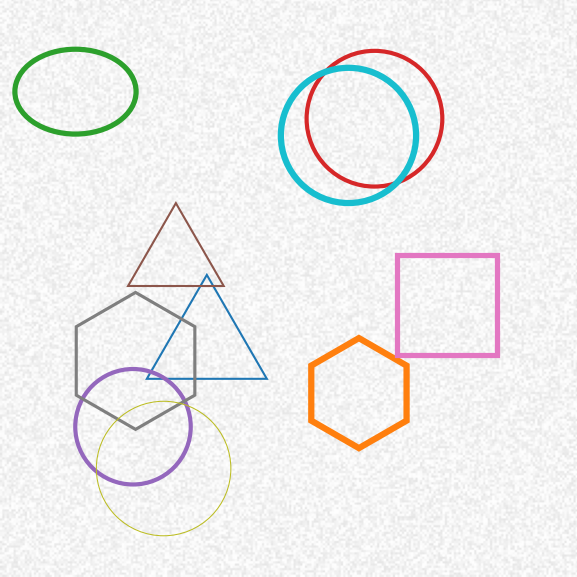[{"shape": "triangle", "thickness": 1, "radius": 0.6, "center": [0.358, 0.403]}, {"shape": "hexagon", "thickness": 3, "radius": 0.48, "center": [0.622, 0.318]}, {"shape": "oval", "thickness": 2.5, "radius": 0.52, "center": [0.131, 0.84]}, {"shape": "circle", "thickness": 2, "radius": 0.59, "center": [0.648, 0.794]}, {"shape": "circle", "thickness": 2, "radius": 0.5, "center": [0.23, 0.26]}, {"shape": "triangle", "thickness": 1, "radius": 0.48, "center": [0.305, 0.552]}, {"shape": "square", "thickness": 2.5, "radius": 0.43, "center": [0.774, 0.471]}, {"shape": "hexagon", "thickness": 1.5, "radius": 0.59, "center": [0.235, 0.374]}, {"shape": "circle", "thickness": 0.5, "radius": 0.58, "center": [0.283, 0.188]}, {"shape": "circle", "thickness": 3, "radius": 0.59, "center": [0.603, 0.765]}]